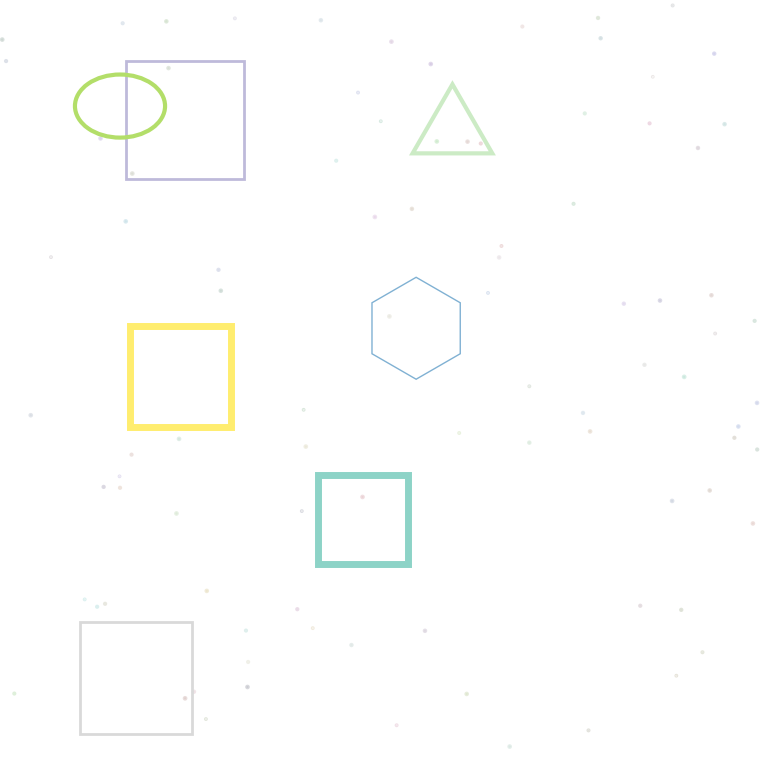[{"shape": "square", "thickness": 2.5, "radius": 0.29, "center": [0.472, 0.325]}, {"shape": "square", "thickness": 1, "radius": 0.38, "center": [0.241, 0.844]}, {"shape": "hexagon", "thickness": 0.5, "radius": 0.33, "center": [0.54, 0.574]}, {"shape": "oval", "thickness": 1.5, "radius": 0.29, "center": [0.156, 0.862]}, {"shape": "square", "thickness": 1, "radius": 0.36, "center": [0.176, 0.12]}, {"shape": "triangle", "thickness": 1.5, "radius": 0.3, "center": [0.588, 0.831]}, {"shape": "square", "thickness": 2.5, "radius": 0.33, "center": [0.234, 0.511]}]